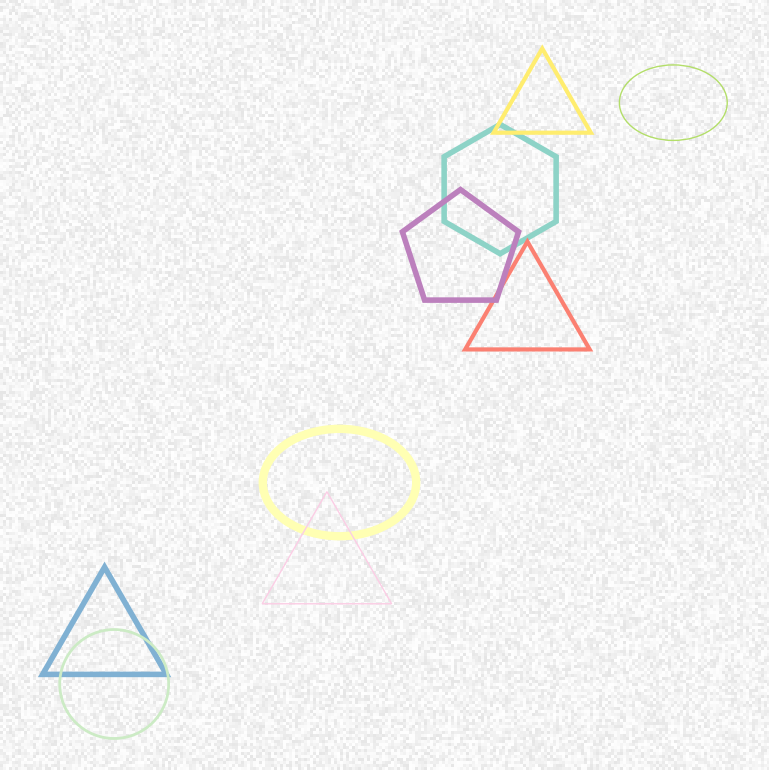[{"shape": "hexagon", "thickness": 2, "radius": 0.42, "center": [0.65, 0.754]}, {"shape": "oval", "thickness": 3, "radius": 0.5, "center": [0.441, 0.373]}, {"shape": "triangle", "thickness": 1.5, "radius": 0.47, "center": [0.685, 0.593]}, {"shape": "triangle", "thickness": 2, "radius": 0.46, "center": [0.136, 0.171]}, {"shape": "oval", "thickness": 0.5, "radius": 0.35, "center": [0.874, 0.867]}, {"shape": "triangle", "thickness": 0.5, "radius": 0.49, "center": [0.425, 0.264]}, {"shape": "pentagon", "thickness": 2, "radius": 0.4, "center": [0.598, 0.674]}, {"shape": "circle", "thickness": 1, "radius": 0.35, "center": [0.148, 0.112]}, {"shape": "triangle", "thickness": 1.5, "radius": 0.36, "center": [0.704, 0.864]}]